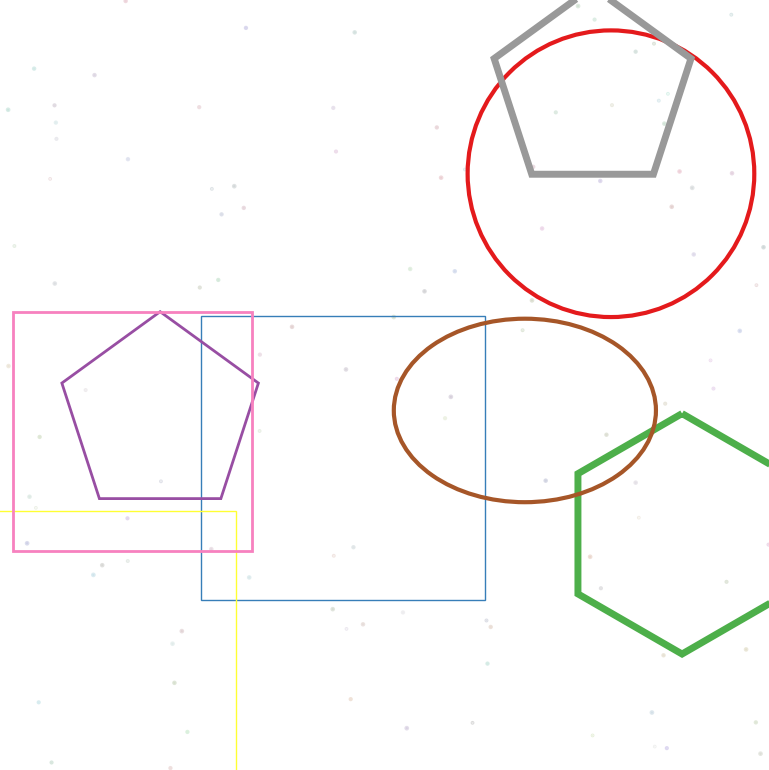[{"shape": "circle", "thickness": 1.5, "radius": 0.93, "center": [0.793, 0.774]}, {"shape": "square", "thickness": 0.5, "radius": 0.92, "center": [0.446, 0.405]}, {"shape": "hexagon", "thickness": 2.5, "radius": 0.78, "center": [0.886, 0.307]}, {"shape": "pentagon", "thickness": 1, "radius": 0.67, "center": [0.208, 0.461]}, {"shape": "square", "thickness": 0.5, "radius": 0.96, "center": [0.114, 0.144]}, {"shape": "oval", "thickness": 1.5, "radius": 0.85, "center": [0.682, 0.467]}, {"shape": "square", "thickness": 1, "radius": 0.78, "center": [0.172, 0.44]}, {"shape": "pentagon", "thickness": 2.5, "radius": 0.67, "center": [0.77, 0.882]}]